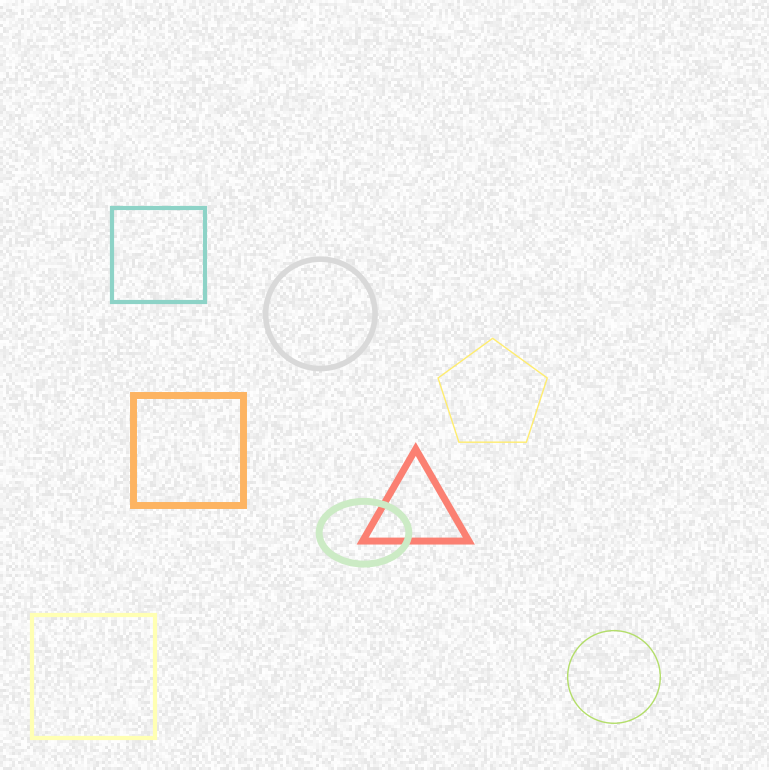[{"shape": "square", "thickness": 1.5, "radius": 0.3, "center": [0.206, 0.669]}, {"shape": "square", "thickness": 1.5, "radius": 0.4, "center": [0.121, 0.121]}, {"shape": "triangle", "thickness": 2.5, "radius": 0.4, "center": [0.54, 0.337]}, {"shape": "square", "thickness": 2.5, "radius": 0.36, "center": [0.244, 0.416]}, {"shape": "circle", "thickness": 0.5, "radius": 0.3, "center": [0.797, 0.121]}, {"shape": "circle", "thickness": 2, "radius": 0.36, "center": [0.416, 0.592]}, {"shape": "oval", "thickness": 2.5, "radius": 0.29, "center": [0.473, 0.308]}, {"shape": "pentagon", "thickness": 0.5, "radius": 0.37, "center": [0.64, 0.486]}]